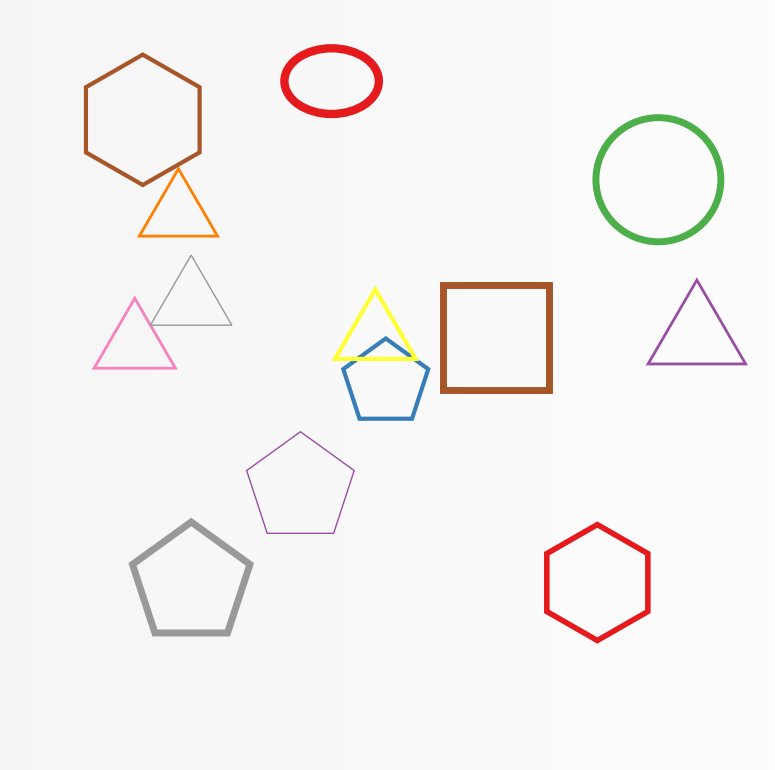[{"shape": "hexagon", "thickness": 2, "radius": 0.38, "center": [0.771, 0.243]}, {"shape": "oval", "thickness": 3, "radius": 0.3, "center": [0.428, 0.895]}, {"shape": "pentagon", "thickness": 1.5, "radius": 0.29, "center": [0.498, 0.503]}, {"shape": "circle", "thickness": 2.5, "radius": 0.4, "center": [0.85, 0.767]}, {"shape": "pentagon", "thickness": 0.5, "radius": 0.36, "center": [0.388, 0.366]}, {"shape": "triangle", "thickness": 1, "radius": 0.36, "center": [0.899, 0.564]}, {"shape": "triangle", "thickness": 1, "radius": 0.29, "center": [0.23, 0.722]}, {"shape": "triangle", "thickness": 1.5, "radius": 0.3, "center": [0.484, 0.564]}, {"shape": "square", "thickness": 2.5, "radius": 0.34, "center": [0.639, 0.561]}, {"shape": "hexagon", "thickness": 1.5, "radius": 0.42, "center": [0.184, 0.844]}, {"shape": "triangle", "thickness": 1, "radius": 0.3, "center": [0.174, 0.552]}, {"shape": "triangle", "thickness": 0.5, "radius": 0.3, "center": [0.247, 0.608]}, {"shape": "pentagon", "thickness": 2.5, "radius": 0.4, "center": [0.247, 0.242]}]